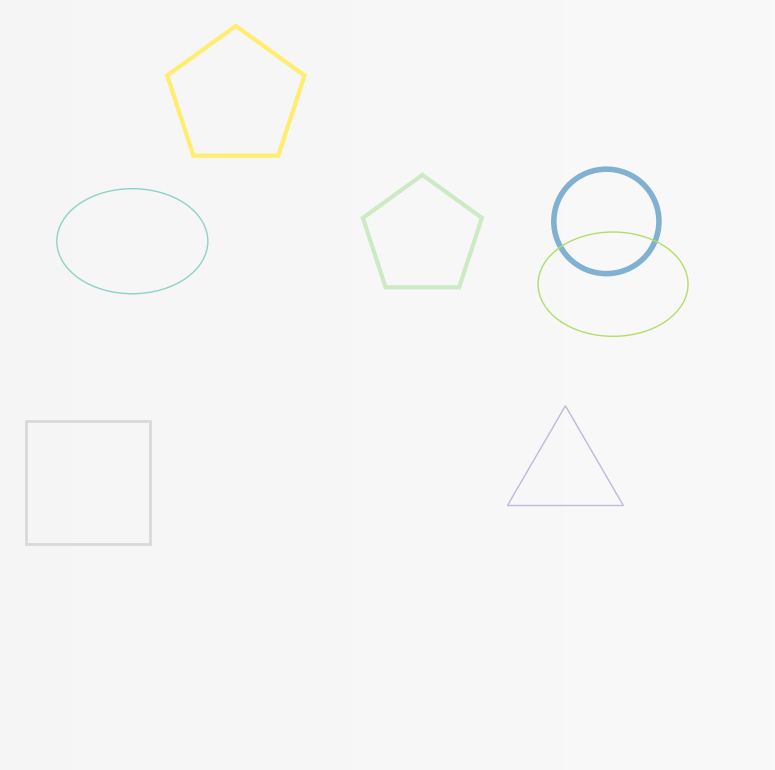[{"shape": "oval", "thickness": 0.5, "radius": 0.49, "center": [0.171, 0.687]}, {"shape": "triangle", "thickness": 0.5, "radius": 0.43, "center": [0.73, 0.387]}, {"shape": "circle", "thickness": 2, "radius": 0.34, "center": [0.782, 0.712]}, {"shape": "oval", "thickness": 0.5, "radius": 0.48, "center": [0.791, 0.631]}, {"shape": "square", "thickness": 1, "radius": 0.4, "center": [0.114, 0.374]}, {"shape": "pentagon", "thickness": 1.5, "radius": 0.4, "center": [0.545, 0.692]}, {"shape": "pentagon", "thickness": 1.5, "radius": 0.47, "center": [0.304, 0.873]}]